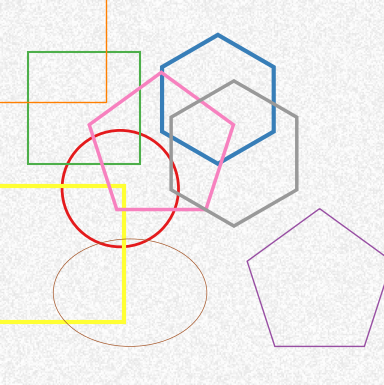[{"shape": "circle", "thickness": 2, "radius": 0.76, "center": [0.312, 0.51]}, {"shape": "hexagon", "thickness": 3, "radius": 0.84, "center": [0.566, 0.742]}, {"shape": "square", "thickness": 1.5, "radius": 0.73, "center": [0.218, 0.719]}, {"shape": "pentagon", "thickness": 1, "radius": 0.99, "center": [0.83, 0.26]}, {"shape": "square", "thickness": 1, "radius": 0.79, "center": [0.117, 0.895]}, {"shape": "square", "thickness": 3, "radius": 0.88, "center": [0.146, 0.34]}, {"shape": "oval", "thickness": 0.5, "radius": 1.0, "center": [0.338, 0.24]}, {"shape": "pentagon", "thickness": 2.5, "radius": 0.98, "center": [0.419, 0.615]}, {"shape": "hexagon", "thickness": 2.5, "radius": 0.94, "center": [0.608, 0.601]}]